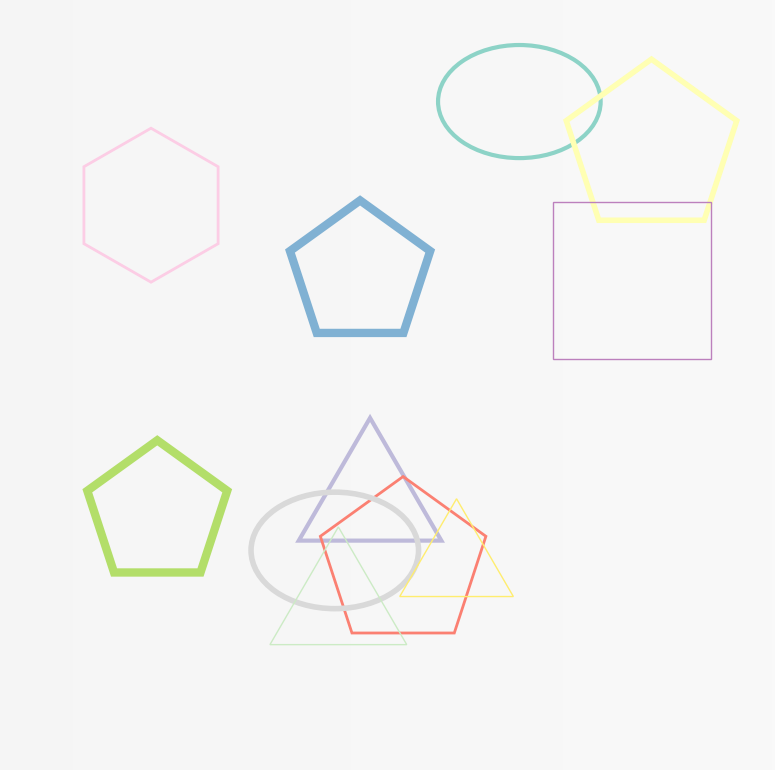[{"shape": "oval", "thickness": 1.5, "radius": 0.52, "center": [0.67, 0.868]}, {"shape": "pentagon", "thickness": 2, "radius": 0.58, "center": [0.841, 0.807]}, {"shape": "triangle", "thickness": 1.5, "radius": 0.53, "center": [0.477, 0.351]}, {"shape": "pentagon", "thickness": 1, "radius": 0.56, "center": [0.52, 0.269]}, {"shape": "pentagon", "thickness": 3, "radius": 0.48, "center": [0.465, 0.645]}, {"shape": "pentagon", "thickness": 3, "radius": 0.47, "center": [0.203, 0.333]}, {"shape": "hexagon", "thickness": 1, "radius": 0.5, "center": [0.195, 0.734]}, {"shape": "oval", "thickness": 2, "radius": 0.54, "center": [0.432, 0.285]}, {"shape": "square", "thickness": 0.5, "radius": 0.51, "center": [0.815, 0.636]}, {"shape": "triangle", "thickness": 0.5, "radius": 0.51, "center": [0.437, 0.214]}, {"shape": "triangle", "thickness": 0.5, "radius": 0.42, "center": [0.589, 0.268]}]